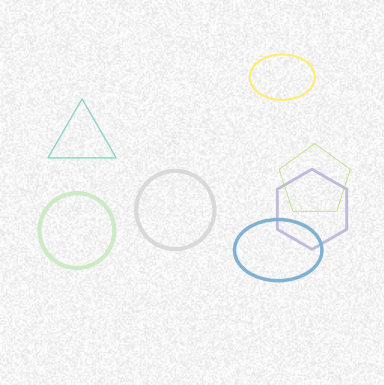[{"shape": "triangle", "thickness": 1, "radius": 0.51, "center": [0.213, 0.641]}, {"shape": "hexagon", "thickness": 2, "radius": 0.52, "center": [0.81, 0.456]}, {"shape": "oval", "thickness": 2.5, "radius": 0.57, "center": [0.723, 0.35]}, {"shape": "pentagon", "thickness": 0.5, "radius": 0.49, "center": [0.818, 0.53]}, {"shape": "circle", "thickness": 3, "radius": 0.51, "center": [0.455, 0.455]}, {"shape": "circle", "thickness": 3, "radius": 0.49, "center": [0.2, 0.401]}, {"shape": "oval", "thickness": 1.5, "radius": 0.42, "center": [0.733, 0.8]}]